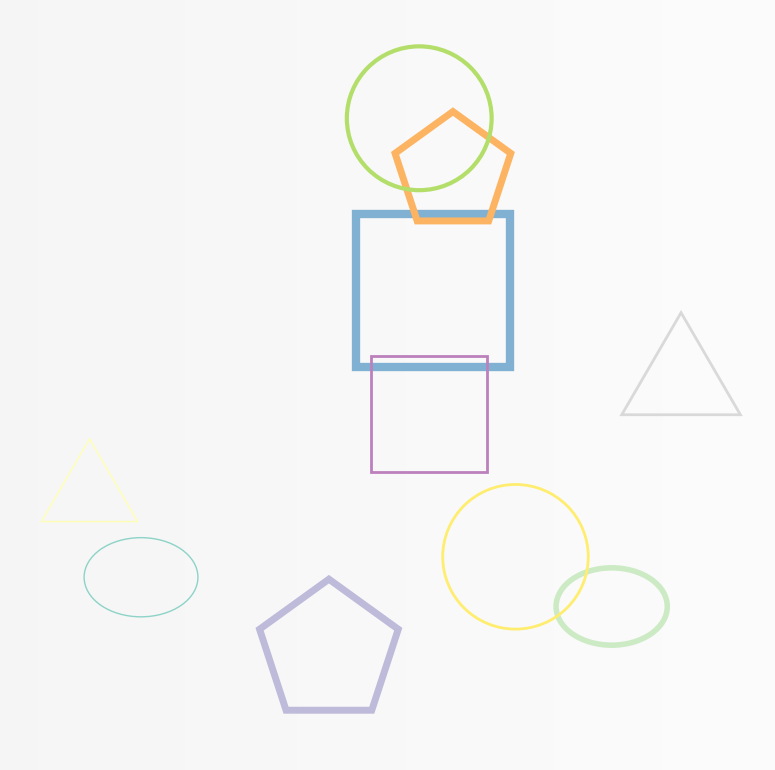[{"shape": "oval", "thickness": 0.5, "radius": 0.37, "center": [0.182, 0.25]}, {"shape": "triangle", "thickness": 0.5, "radius": 0.36, "center": [0.116, 0.358]}, {"shape": "pentagon", "thickness": 2.5, "radius": 0.47, "center": [0.424, 0.154]}, {"shape": "square", "thickness": 3, "radius": 0.5, "center": [0.558, 0.623]}, {"shape": "pentagon", "thickness": 2.5, "radius": 0.39, "center": [0.584, 0.777]}, {"shape": "circle", "thickness": 1.5, "radius": 0.47, "center": [0.541, 0.846]}, {"shape": "triangle", "thickness": 1, "radius": 0.44, "center": [0.879, 0.506]}, {"shape": "square", "thickness": 1, "radius": 0.38, "center": [0.554, 0.462]}, {"shape": "oval", "thickness": 2, "radius": 0.36, "center": [0.789, 0.212]}, {"shape": "circle", "thickness": 1, "radius": 0.47, "center": [0.665, 0.277]}]